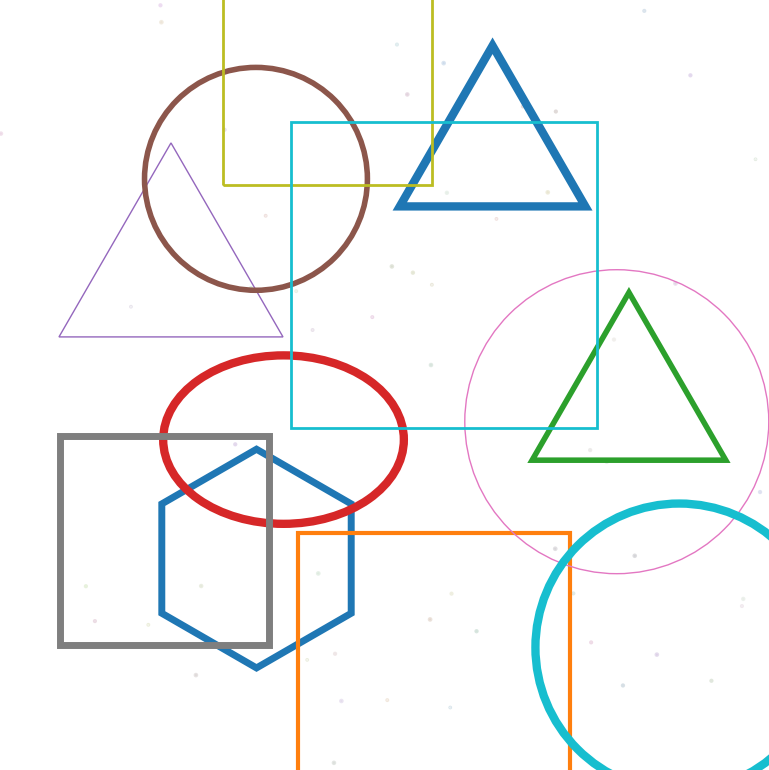[{"shape": "hexagon", "thickness": 2.5, "radius": 0.71, "center": [0.333, 0.275]}, {"shape": "triangle", "thickness": 3, "radius": 0.7, "center": [0.64, 0.801]}, {"shape": "square", "thickness": 1.5, "radius": 0.88, "center": [0.563, 0.131]}, {"shape": "triangle", "thickness": 2, "radius": 0.73, "center": [0.817, 0.475]}, {"shape": "oval", "thickness": 3, "radius": 0.78, "center": [0.368, 0.429]}, {"shape": "triangle", "thickness": 0.5, "radius": 0.84, "center": [0.222, 0.646]}, {"shape": "circle", "thickness": 2, "radius": 0.72, "center": [0.332, 0.768]}, {"shape": "circle", "thickness": 0.5, "radius": 0.99, "center": [0.801, 0.452]}, {"shape": "square", "thickness": 2.5, "radius": 0.68, "center": [0.213, 0.298]}, {"shape": "square", "thickness": 1, "radius": 0.68, "center": [0.425, 0.895]}, {"shape": "circle", "thickness": 3, "radius": 0.93, "center": [0.882, 0.159]}, {"shape": "square", "thickness": 1, "radius": 0.99, "center": [0.577, 0.643]}]